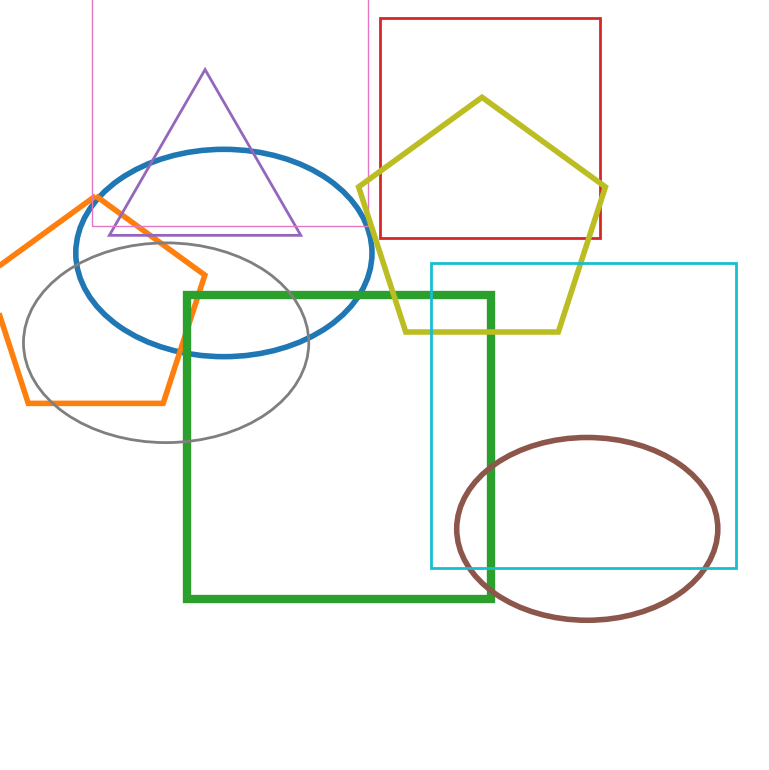[{"shape": "oval", "thickness": 2, "radius": 0.96, "center": [0.291, 0.671]}, {"shape": "pentagon", "thickness": 2, "radius": 0.75, "center": [0.124, 0.597]}, {"shape": "square", "thickness": 3, "radius": 0.99, "center": [0.44, 0.42]}, {"shape": "square", "thickness": 1, "radius": 0.71, "center": [0.637, 0.833]}, {"shape": "triangle", "thickness": 1, "radius": 0.72, "center": [0.266, 0.766]}, {"shape": "oval", "thickness": 2, "radius": 0.85, "center": [0.763, 0.313]}, {"shape": "square", "thickness": 0.5, "radius": 0.9, "center": [0.298, 0.885]}, {"shape": "oval", "thickness": 1, "radius": 0.93, "center": [0.216, 0.555]}, {"shape": "pentagon", "thickness": 2, "radius": 0.84, "center": [0.626, 0.705]}, {"shape": "square", "thickness": 1, "radius": 0.99, "center": [0.758, 0.46]}]